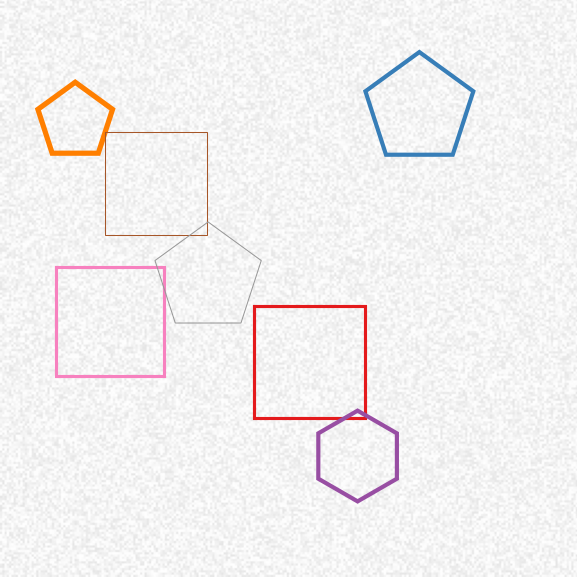[{"shape": "square", "thickness": 1.5, "radius": 0.48, "center": [0.536, 0.372]}, {"shape": "pentagon", "thickness": 2, "radius": 0.49, "center": [0.726, 0.811]}, {"shape": "hexagon", "thickness": 2, "radius": 0.39, "center": [0.619, 0.209]}, {"shape": "pentagon", "thickness": 2.5, "radius": 0.34, "center": [0.13, 0.789]}, {"shape": "square", "thickness": 0.5, "radius": 0.44, "center": [0.27, 0.681]}, {"shape": "square", "thickness": 1.5, "radius": 0.47, "center": [0.19, 0.442]}, {"shape": "pentagon", "thickness": 0.5, "radius": 0.48, "center": [0.36, 0.518]}]